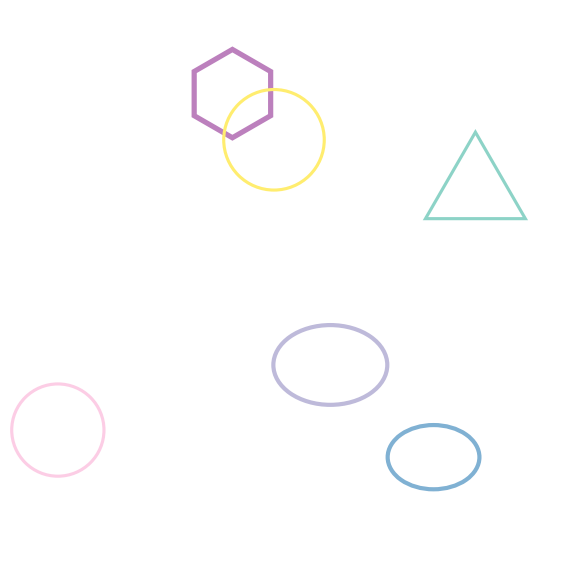[{"shape": "triangle", "thickness": 1.5, "radius": 0.5, "center": [0.823, 0.67]}, {"shape": "oval", "thickness": 2, "radius": 0.49, "center": [0.572, 0.367]}, {"shape": "oval", "thickness": 2, "radius": 0.4, "center": [0.751, 0.207]}, {"shape": "circle", "thickness": 1.5, "radius": 0.4, "center": [0.1, 0.254]}, {"shape": "hexagon", "thickness": 2.5, "radius": 0.38, "center": [0.402, 0.837]}, {"shape": "circle", "thickness": 1.5, "radius": 0.44, "center": [0.474, 0.757]}]